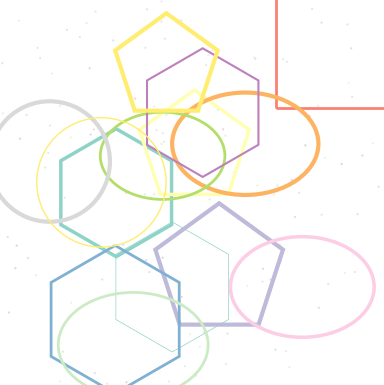[{"shape": "hexagon", "thickness": 2.5, "radius": 0.83, "center": [0.302, 0.499]}, {"shape": "hexagon", "thickness": 0.5, "radius": 0.85, "center": [0.447, 0.255]}, {"shape": "pentagon", "thickness": 2.5, "radius": 0.75, "center": [0.505, 0.616]}, {"shape": "pentagon", "thickness": 3, "radius": 0.87, "center": [0.569, 0.298]}, {"shape": "square", "thickness": 2, "radius": 0.83, "center": [0.882, 0.886]}, {"shape": "hexagon", "thickness": 2, "radius": 0.96, "center": [0.299, 0.17]}, {"shape": "oval", "thickness": 3, "radius": 0.95, "center": [0.637, 0.627]}, {"shape": "oval", "thickness": 2, "radius": 0.81, "center": [0.422, 0.595]}, {"shape": "oval", "thickness": 2.5, "radius": 0.93, "center": [0.785, 0.255]}, {"shape": "circle", "thickness": 3, "radius": 0.78, "center": [0.129, 0.58]}, {"shape": "hexagon", "thickness": 1.5, "radius": 0.84, "center": [0.527, 0.707]}, {"shape": "oval", "thickness": 2, "radius": 0.97, "center": [0.346, 0.104]}, {"shape": "pentagon", "thickness": 3, "radius": 0.7, "center": [0.432, 0.826]}, {"shape": "circle", "thickness": 1, "radius": 0.84, "center": [0.263, 0.526]}]